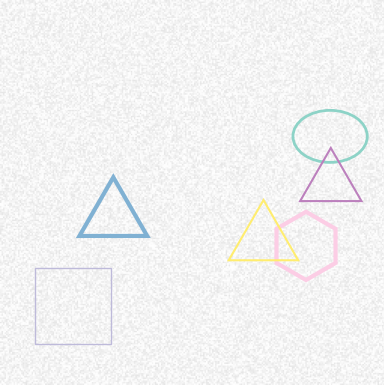[{"shape": "oval", "thickness": 2, "radius": 0.48, "center": [0.857, 0.646]}, {"shape": "square", "thickness": 1, "radius": 0.49, "center": [0.19, 0.206]}, {"shape": "triangle", "thickness": 3, "radius": 0.51, "center": [0.294, 0.438]}, {"shape": "hexagon", "thickness": 3, "radius": 0.44, "center": [0.795, 0.361]}, {"shape": "triangle", "thickness": 1.5, "radius": 0.46, "center": [0.859, 0.524]}, {"shape": "triangle", "thickness": 1.5, "radius": 0.52, "center": [0.684, 0.376]}]